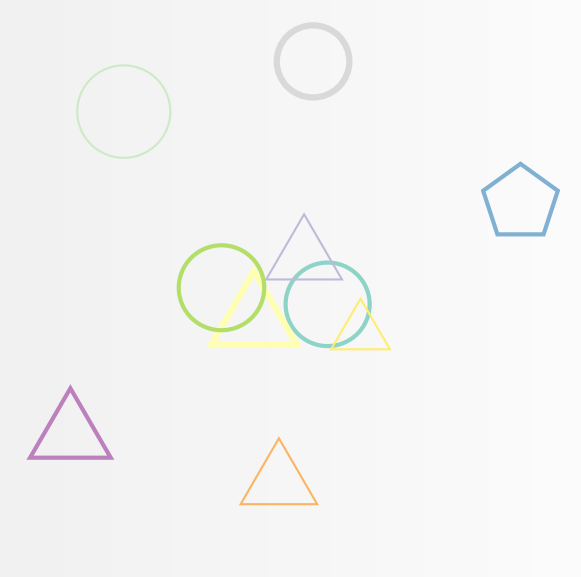[{"shape": "circle", "thickness": 2, "radius": 0.36, "center": [0.564, 0.472]}, {"shape": "triangle", "thickness": 3, "radius": 0.42, "center": [0.437, 0.445]}, {"shape": "triangle", "thickness": 1, "radius": 0.38, "center": [0.523, 0.553]}, {"shape": "pentagon", "thickness": 2, "radius": 0.34, "center": [0.895, 0.648]}, {"shape": "triangle", "thickness": 1, "radius": 0.38, "center": [0.48, 0.164]}, {"shape": "circle", "thickness": 2, "radius": 0.37, "center": [0.381, 0.501]}, {"shape": "circle", "thickness": 3, "radius": 0.31, "center": [0.539, 0.893]}, {"shape": "triangle", "thickness": 2, "radius": 0.4, "center": [0.121, 0.247]}, {"shape": "circle", "thickness": 1, "radius": 0.4, "center": [0.213, 0.806]}, {"shape": "triangle", "thickness": 1, "radius": 0.29, "center": [0.62, 0.423]}]